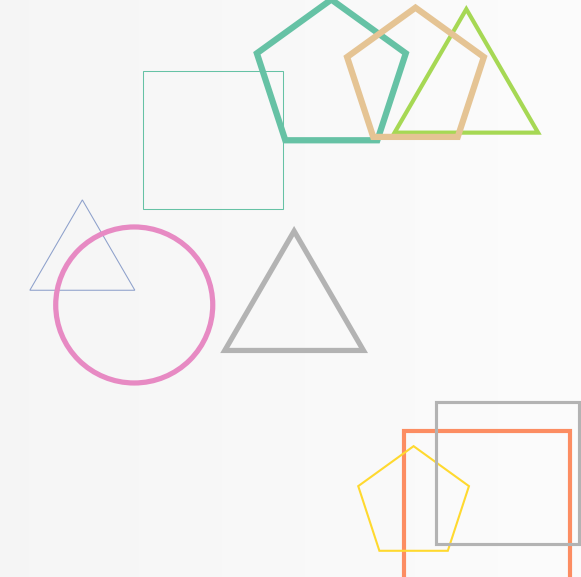[{"shape": "pentagon", "thickness": 3, "radius": 0.67, "center": [0.57, 0.865]}, {"shape": "square", "thickness": 0.5, "radius": 0.6, "center": [0.366, 0.757]}, {"shape": "square", "thickness": 2, "radius": 0.72, "center": [0.838, 0.109]}, {"shape": "triangle", "thickness": 0.5, "radius": 0.52, "center": [0.142, 0.549]}, {"shape": "circle", "thickness": 2.5, "radius": 0.68, "center": [0.231, 0.471]}, {"shape": "triangle", "thickness": 2, "radius": 0.71, "center": [0.802, 0.841]}, {"shape": "pentagon", "thickness": 1, "radius": 0.5, "center": [0.712, 0.126]}, {"shape": "pentagon", "thickness": 3, "radius": 0.62, "center": [0.715, 0.862]}, {"shape": "square", "thickness": 1.5, "radius": 0.62, "center": [0.873, 0.18]}, {"shape": "triangle", "thickness": 2.5, "radius": 0.69, "center": [0.506, 0.461]}]